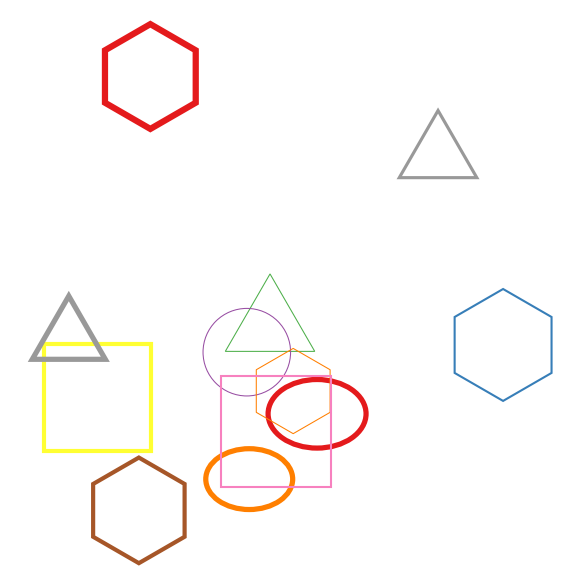[{"shape": "oval", "thickness": 2.5, "radius": 0.42, "center": [0.549, 0.283]}, {"shape": "hexagon", "thickness": 3, "radius": 0.45, "center": [0.26, 0.867]}, {"shape": "hexagon", "thickness": 1, "radius": 0.48, "center": [0.871, 0.402]}, {"shape": "triangle", "thickness": 0.5, "radius": 0.45, "center": [0.468, 0.435]}, {"shape": "circle", "thickness": 0.5, "radius": 0.38, "center": [0.427, 0.389]}, {"shape": "oval", "thickness": 2.5, "radius": 0.38, "center": [0.432, 0.169]}, {"shape": "hexagon", "thickness": 0.5, "radius": 0.37, "center": [0.508, 0.322]}, {"shape": "square", "thickness": 2, "radius": 0.46, "center": [0.169, 0.31]}, {"shape": "hexagon", "thickness": 2, "radius": 0.46, "center": [0.24, 0.115]}, {"shape": "square", "thickness": 1, "radius": 0.48, "center": [0.478, 0.252]}, {"shape": "triangle", "thickness": 2.5, "radius": 0.37, "center": [0.119, 0.413]}, {"shape": "triangle", "thickness": 1.5, "radius": 0.39, "center": [0.759, 0.73]}]